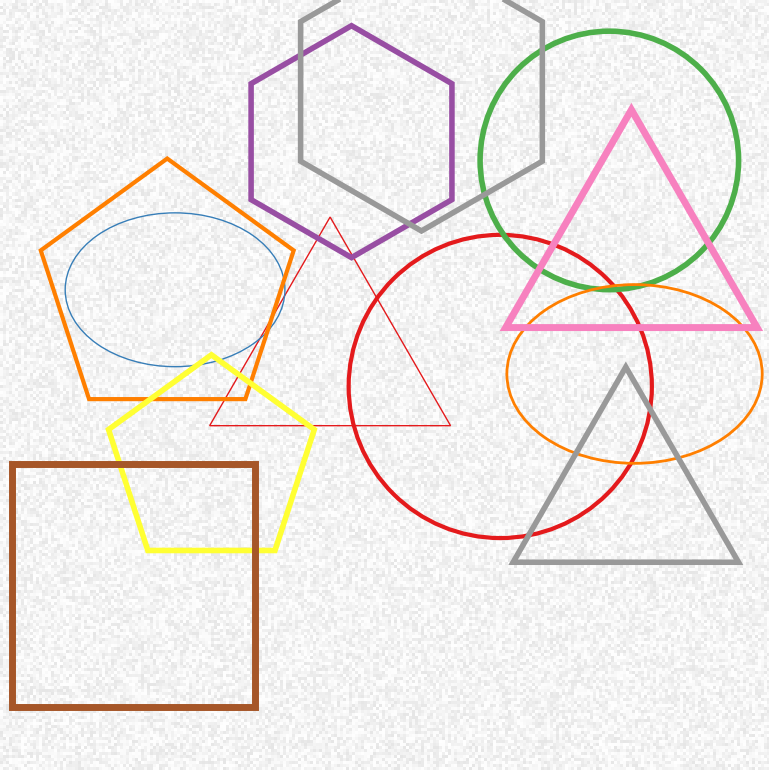[{"shape": "circle", "thickness": 1.5, "radius": 0.98, "center": [0.65, 0.498]}, {"shape": "triangle", "thickness": 0.5, "radius": 0.9, "center": [0.429, 0.537]}, {"shape": "oval", "thickness": 0.5, "radius": 0.71, "center": [0.227, 0.624]}, {"shape": "circle", "thickness": 2, "radius": 0.84, "center": [0.791, 0.792]}, {"shape": "hexagon", "thickness": 2, "radius": 0.75, "center": [0.457, 0.816]}, {"shape": "oval", "thickness": 1, "radius": 0.83, "center": [0.824, 0.514]}, {"shape": "pentagon", "thickness": 1.5, "radius": 0.86, "center": [0.217, 0.621]}, {"shape": "pentagon", "thickness": 2, "radius": 0.7, "center": [0.275, 0.399]}, {"shape": "square", "thickness": 2.5, "radius": 0.79, "center": [0.173, 0.239]}, {"shape": "triangle", "thickness": 2.5, "radius": 0.94, "center": [0.82, 0.669]}, {"shape": "hexagon", "thickness": 2, "radius": 0.91, "center": [0.547, 0.881]}, {"shape": "triangle", "thickness": 2, "radius": 0.85, "center": [0.813, 0.354]}]